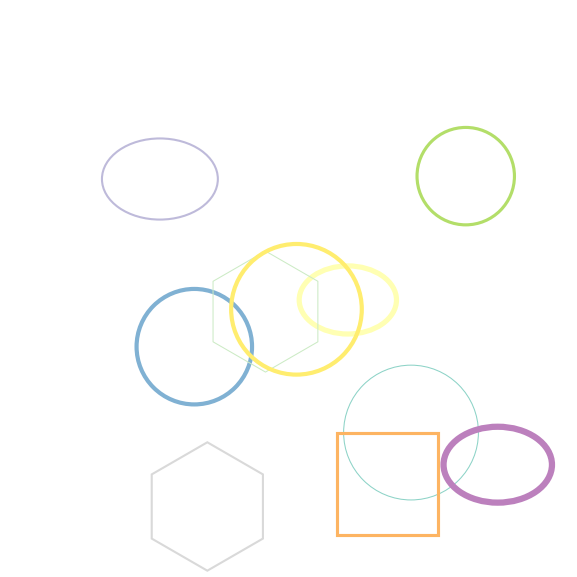[{"shape": "circle", "thickness": 0.5, "radius": 0.58, "center": [0.712, 0.25]}, {"shape": "oval", "thickness": 2.5, "radius": 0.42, "center": [0.602, 0.48]}, {"shape": "oval", "thickness": 1, "radius": 0.5, "center": [0.277, 0.689]}, {"shape": "circle", "thickness": 2, "radius": 0.5, "center": [0.336, 0.399]}, {"shape": "square", "thickness": 1.5, "radius": 0.44, "center": [0.671, 0.161]}, {"shape": "circle", "thickness": 1.5, "radius": 0.42, "center": [0.806, 0.694]}, {"shape": "hexagon", "thickness": 1, "radius": 0.56, "center": [0.359, 0.122]}, {"shape": "oval", "thickness": 3, "radius": 0.47, "center": [0.862, 0.194]}, {"shape": "hexagon", "thickness": 0.5, "radius": 0.52, "center": [0.46, 0.46]}, {"shape": "circle", "thickness": 2, "radius": 0.57, "center": [0.513, 0.464]}]